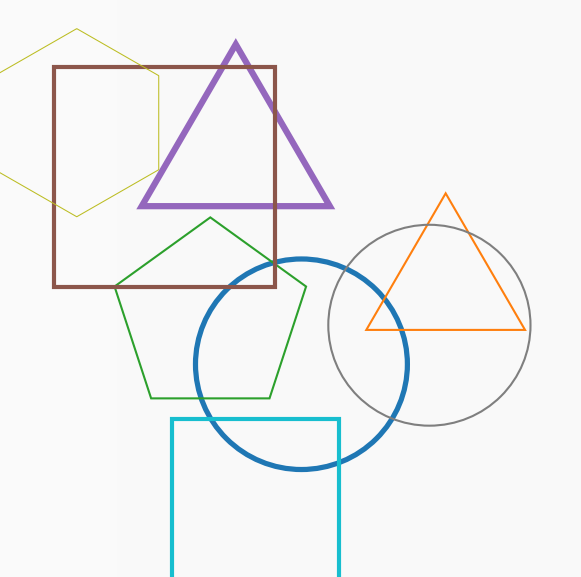[{"shape": "circle", "thickness": 2.5, "radius": 0.91, "center": [0.519, 0.368]}, {"shape": "triangle", "thickness": 1, "radius": 0.79, "center": [0.767, 0.507]}, {"shape": "pentagon", "thickness": 1, "radius": 0.87, "center": [0.362, 0.449]}, {"shape": "triangle", "thickness": 3, "radius": 0.93, "center": [0.406, 0.736]}, {"shape": "square", "thickness": 2, "radius": 0.95, "center": [0.283, 0.692]}, {"shape": "circle", "thickness": 1, "radius": 0.87, "center": [0.739, 0.436]}, {"shape": "hexagon", "thickness": 0.5, "radius": 0.81, "center": [0.132, 0.787]}, {"shape": "square", "thickness": 2, "radius": 0.72, "center": [0.44, 0.129]}]